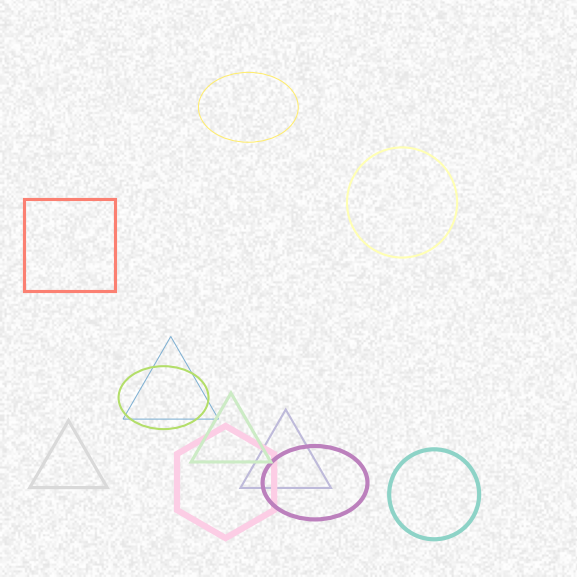[{"shape": "circle", "thickness": 2, "radius": 0.39, "center": [0.752, 0.143]}, {"shape": "circle", "thickness": 1, "radius": 0.48, "center": [0.696, 0.649]}, {"shape": "triangle", "thickness": 1, "radius": 0.45, "center": [0.495, 0.199]}, {"shape": "square", "thickness": 1.5, "radius": 0.4, "center": [0.121, 0.575]}, {"shape": "triangle", "thickness": 0.5, "radius": 0.48, "center": [0.296, 0.321]}, {"shape": "oval", "thickness": 1, "radius": 0.39, "center": [0.283, 0.311]}, {"shape": "hexagon", "thickness": 3, "radius": 0.49, "center": [0.391, 0.164]}, {"shape": "triangle", "thickness": 1.5, "radius": 0.39, "center": [0.119, 0.194]}, {"shape": "oval", "thickness": 2, "radius": 0.45, "center": [0.546, 0.163]}, {"shape": "triangle", "thickness": 1.5, "radius": 0.4, "center": [0.4, 0.239]}, {"shape": "oval", "thickness": 0.5, "radius": 0.43, "center": [0.43, 0.813]}]